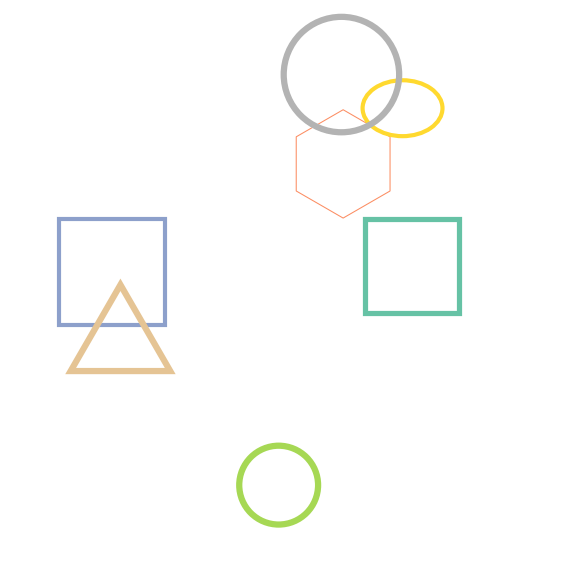[{"shape": "square", "thickness": 2.5, "radius": 0.41, "center": [0.714, 0.538]}, {"shape": "hexagon", "thickness": 0.5, "radius": 0.47, "center": [0.594, 0.715]}, {"shape": "square", "thickness": 2, "radius": 0.46, "center": [0.194, 0.528]}, {"shape": "circle", "thickness": 3, "radius": 0.34, "center": [0.483, 0.159]}, {"shape": "oval", "thickness": 2, "radius": 0.35, "center": [0.697, 0.812]}, {"shape": "triangle", "thickness": 3, "radius": 0.5, "center": [0.209, 0.406]}, {"shape": "circle", "thickness": 3, "radius": 0.5, "center": [0.591, 0.87]}]